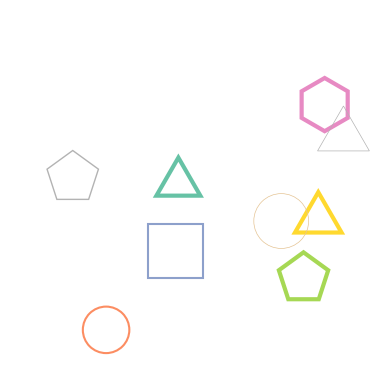[{"shape": "triangle", "thickness": 3, "radius": 0.33, "center": [0.463, 0.525]}, {"shape": "circle", "thickness": 1.5, "radius": 0.3, "center": [0.276, 0.143]}, {"shape": "square", "thickness": 1.5, "radius": 0.35, "center": [0.456, 0.349]}, {"shape": "hexagon", "thickness": 3, "radius": 0.35, "center": [0.843, 0.728]}, {"shape": "pentagon", "thickness": 3, "radius": 0.34, "center": [0.788, 0.277]}, {"shape": "triangle", "thickness": 3, "radius": 0.35, "center": [0.827, 0.431]}, {"shape": "circle", "thickness": 0.5, "radius": 0.36, "center": [0.73, 0.426]}, {"shape": "pentagon", "thickness": 1, "radius": 0.35, "center": [0.189, 0.539]}, {"shape": "triangle", "thickness": 0.5, "radius": 0.39, "center": [0.892, 0.647]}]